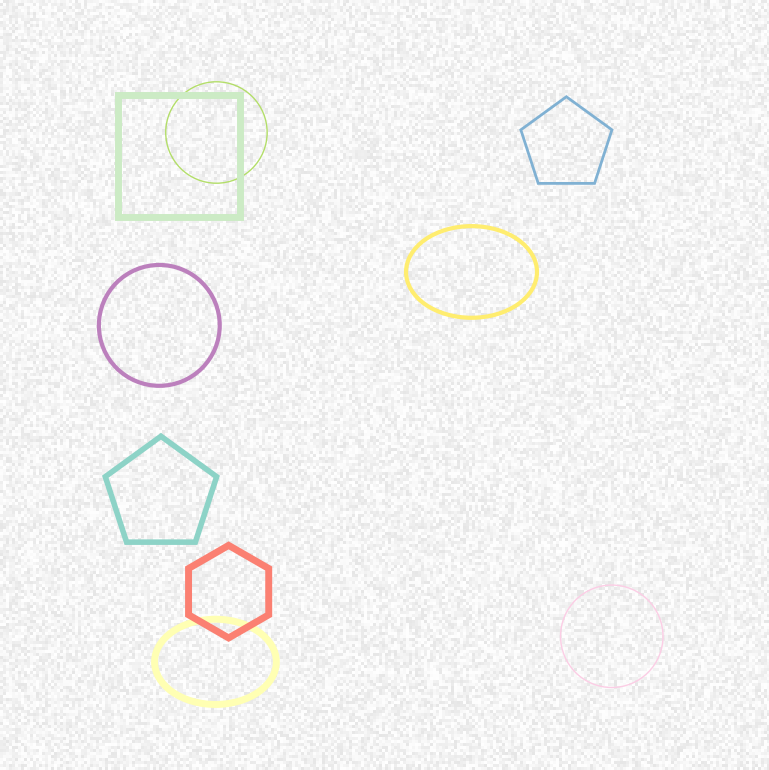[{"shape": "pentagon", "thickness": 2, "radius": 0.38, "center": [0.209, 0.357]}, {"shape": "oval", "thickness": 2.5, "radius": 0.4, "center": [0.28, 0.14]}, {"shape": "hexagon", "thickness": 2.5, "radius": 0.3, "center": [0.297, 0.232]}, {"shape": "pentagon", "thickness": 1, "radius": 0.31, "center": [0.736, 0.812]}, {"shape": "circle", "thickness": 0.5, "radius": 0.33, "center": [0.281, 0.828]}, {"shape": "circle", "thickness": 0.5, "radius": 0.33, "center": [0.795, 0.174]}, {"shape": "circle", "thickness": 1.5, "radius": 0.39, "center": [0.207, 0.577]}, {"shape": "square", "thickness": 2.5, "radius": 0.4, "center": [0.232, 0.798]}, {"shape": "oval", "thickness": 1.5, "radius": 0.43, "center": [0.612, 0.647]}]